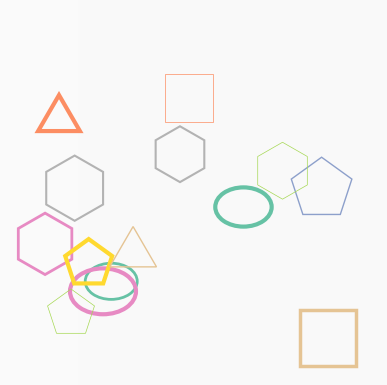[{"shape": "oval", "thickness": 3, "radius": 0.36, "center": [0.628, 0.462]}, {"shape": "oval", "thickness": 2, "radius": 0.34, "center": [0.287, 0.269]}, {"shape": "triangle", "thickness": 3, "radius": 0.31, "center": [0.152, 0.691]}, {"shape": "square", "thickness": 0.5, "radius": 0.31, "center": [0.487, 0.746]}, {"shape": "pentagon", "thickness": 1, "radius": 0.41, "center": [0.83, 0.509]}, {"shape": "oval", "thickness": 3, "radius": 0.43, "center": [0.266, 0.243]}, {"shape": "hexagon", "thickness": 2, "radius": 0.4, "center": [0.116, 0.367]}, {"shape": "pentagon", "thickness": 0.5, "radius": 0.32, "center": [0.183, 0.186]}, {"shape": "hexagon", "thickness": 0.5, "radius": 0.37, "center": [0.729, 0.557]}, {"shape": "pentagon", "thickness": 3, "radius": 0.32, "center": [0.229, 0.315]}, {"shape": "square", "thickness": 2.5, "radius": 0.36, "center": [0.847, 0.122]}, {"shape": "triangle", "thickness": 1, "radius": 0.35, "center": [0.343, 0.342]}, {"shape": "hexagon", "thickness": 1.5, "radius": 0.42, "center": [0.193, 0.511]}, {"shape": "hexagon", "thickness": 1.5, "radius": 0.36, "center": [0.464, 0.599]}]